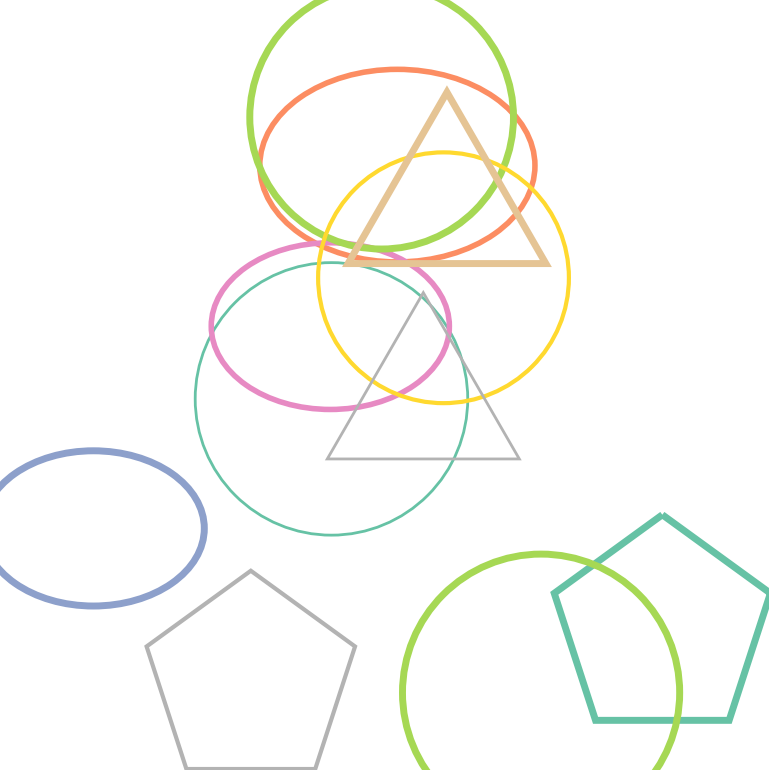[{"shape": "circle", "thickness": 1, "radius": 0.88, "center": [0.43, 0.482]}, {"shape": "pentagon", "thickness": 2.5, "radius": 0.74, "center": [0.86, 0.184]}, {"shape": "oval", "thickness": 2, "radius": 0.89, "center": [0.516, 0.785]}, {"shape": "oval", "thickness": 2.5, "radius": 0.72, "center": [0.121, 0.314]}, {"shape": "oval", "thickness": 2, "radius": 0.77, "center": [0.429, 0.576]}, {"shape": "circle", "thickness": 2.5, "radius": 0.9, "center": [0.703, 0.1]}, {"shape": "circle", "thickness": 2.5, "radius": 0.86, "center": [0.496, 0.848]}, {"shape": "circle", "thickness": 1.5, "radius": 0.81, "center": [0.576, 0.639]}, {"shape": "triangle", "thickness": 2.5, "radius": 0.74, "center": [0.58, 0.732]}, {"shape": "triangle", "thickness": 1, "radius": 0.72, "center": [0.55, 0.476]}, {"shape": "pentagon", "thickness": 1.5, "radius": 0.71, "center": [0.326, 0.116]}]